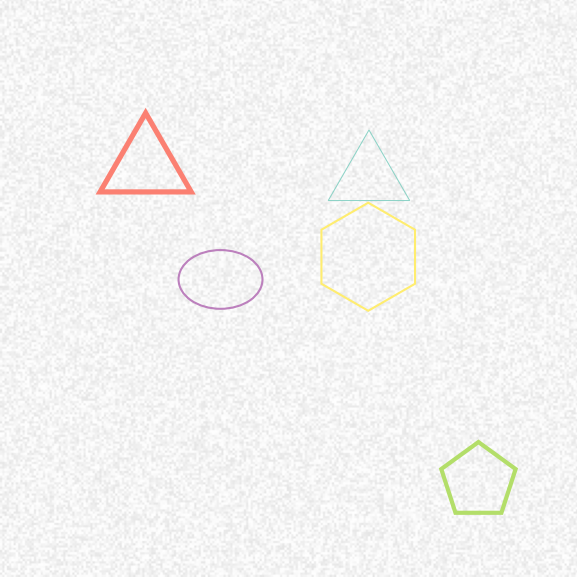[{"shape": "triangle", "thickness": 0.5, "radius": 0.41, "center": [0.639, 0.693]}, {"shape": "triangle", "thickness": 2.5, "radius": 0.46, "center": [0.252, 0.712]}, {"shape": "pentagon", "thickness": 2, "radius": 0.34, "center": [0.828, 0.166]}, {"shape": "oval", "thickness": 1, "radius": 0.36, "center": [0.382, 0.515]}, {"shape": "hexagon", "thickness": 1, "radius": 0.47, "center": [0.638, 0.555]}]